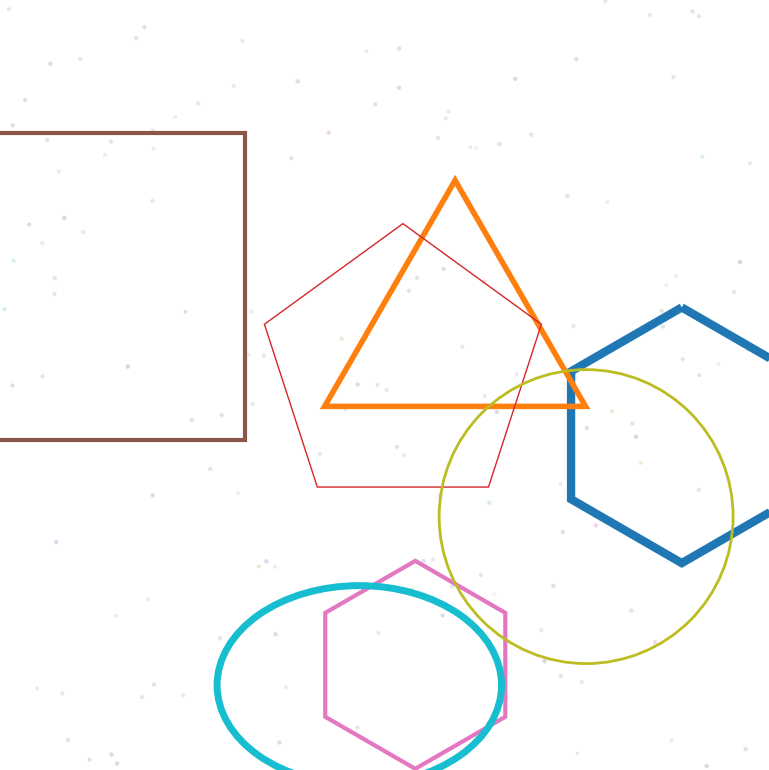[{"shape": "hexagon", "thickness": 3, "radius": 0.83, "center": [0.885, 0.435]}, {"shape": "triangle", "thickness": 2, "radius": 0.98, "center": [0.591, 0.57]}, {"shape": "pentagon", "thickness": 0.5, "radius": 0.95, "center": [0.523, 0.52]}, {"shape": "square", "thickness": 1.5, "radius": 1.0, "center": [0.118, 0.628]}, {"shape": "hexagon", "thickness": 1.5, "radius": 0.68, "center": [0.539, 0.137]}, {"shape": "circle", "thickness": 1, "radius": 0.95, "center": [0.761, 0.329]}, {"shape": "oval", "thickness": 2.5, "radius": 0.92, "center": [0.467, 0.11]}]